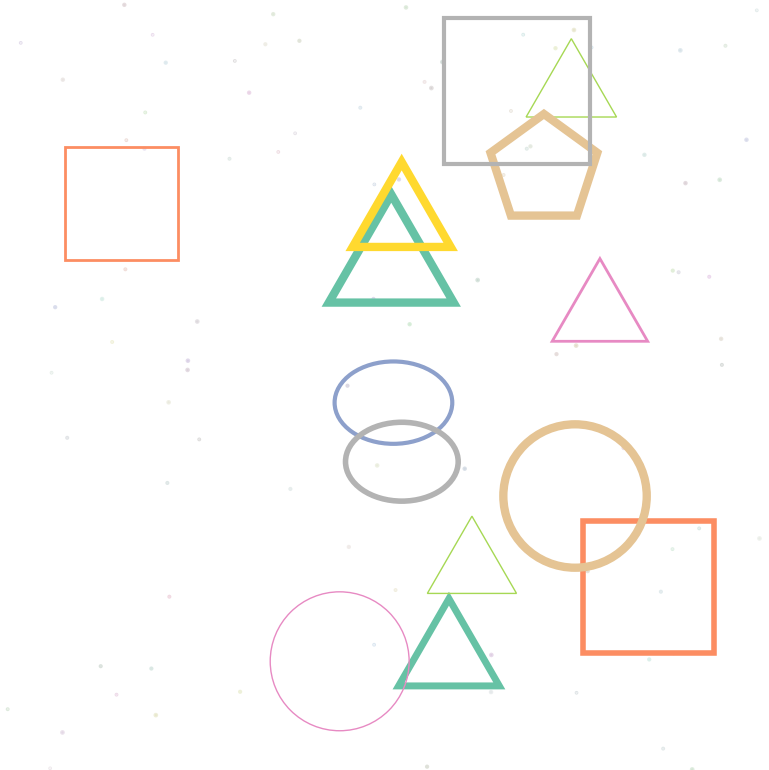[{"shape": "triangle", "thickness": 2.5, "radius": 0.38, "center": [0.583, 0.147]}, {"shape": "triangle", "thickness": 3, "radius": 0.47, "center": [0.508, 0.654]}, {"shape": "square", "thickness": 2, "radius": 0.43, "center": [0.842, 0.238]}, {"shape": "square", "thickness": 1, "radius": 0.37, "center": [0.158, 0.735]}, {"shape": "oval", "thickness": 1.5, "radius": 0.38, "center": [0.511, 0.477]}, {"shape": "triangle", "thickness": 1, "radius": 0.36, "center": [0.779, 0.593]}, {"shape": "circle", "thickness": 0.5, "radius": 0.45, "center": [0.441, 0.141]}, {"shape": "triangle", "thickness": 0.5, "radius": 0.34, "center": [0.742, 0.882]}, {"shape": "triangle", "thickness": 0.5, "radius": 0.33, "center": [0.613, 0.263]}, {"shape": "triangle", "thickness": 3, "radius": 0.37, "center": [0.522, 0.716]}, {"shape": "circle", "thickness": 3, "radius": 0.47, "center": [0.747, 0.356]}, {"shape": "pentagon", "thickness": 3, "radius": 0.36, "center": [0.706, 0.779]}, {"shape": "square", "thickness": 1.5, "radius": 0.47, "center": [0.672, 0.882]}, {"shape": "oval", "thickness": 2, "radius": 0.37, "center": [0.522, 0.4]}]